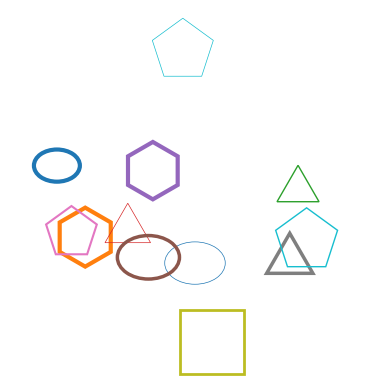[{"shape": "oval", "thickness": 3, "radius": 0.3, "center": [0.148, 0.57]}, {"shape": "oval", "thickness": 0.5, "radius": 0.39, "center": [0.506, 0.317]}, {"shape": "hexagon", "thickness": 3, "radius": 0.38, "center": [0.221, 0.384]}, {"shape": "triangle", "thickness": 1, "radius": 0.31, "center": [0.774, 0.508]}, {"shape": "triangle", "thickness": 0.5, "radius": 0.34, "center": [0.332, 0.404]}, {"shape": "hexagon", "thickness": 3, "radius": 0.37, "center": [0.397, 0.557]}, {"shape": "oval", "thickness": 2.5, "radius": 0.4, "center": [0.386, 0.332]}, {"shape": "pentagon", "thickness": 1.5, "radius": 0.35, "center": [0.186, 0.396]}, {"shape": "triangle", "thickness": 2.5, "radius": 0.35, "center": [0.753, 0.325]}, {"shape": "square", "thickness": 2, "radius": 0.41, "center": [0.551, 0.111]}, {"shape": "pentagon", "thickness": 0.5, "radius": 0.42, "center": [0.475, 0.869]}, {"shape": "pentagon", "thickness": 1, "radius": 0.42, "center": [0.796, 0.376]}]